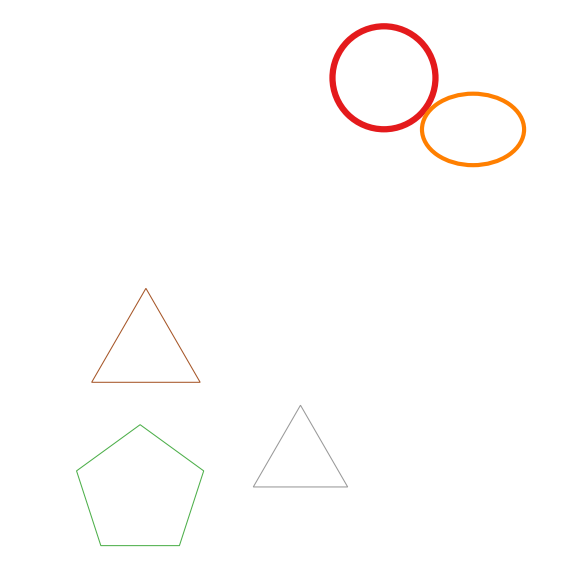[{"shape": "circle", "thickness": 3, "radius": 0.45, "center": [0.665, 0.864]}, {"shape": "pentagon", "thickness": 0.5, "radius": 0.58, "center": [0.243, 0.148]}, {"shape": "oval", "thickness": 2, "radius": 0.44, "center": [0.819, 0.775]}, {"shape": "triangle", "thickness": 0.5, "radius": 0.54, "center": [0.253, 0.391]}, {"shape": "triangle", "thickness": 0.5, "radius": 0.47, "center": [0.52, 0.203]}]